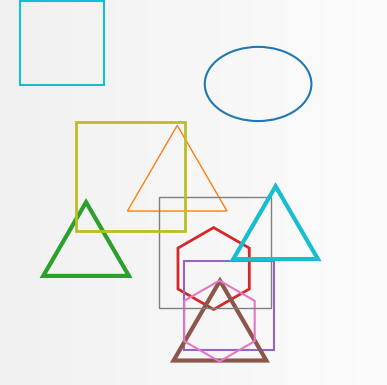[{"shape": "oval", "thickness": 1.5, "radius": 0.69, "center": [0.666, 0.782]}, {"shape": "triangle", "thickness": 1, "radius": 0.74, "center": [0.457, 0.526]}, {"shape": "triangle", "thickness": 3, "radius": 0.64, "center": [0.222, 0.347]}, {"shape": "hexagon", "thickness": 2, "radius": 0.53, "center": [0.551, 0.303]}, {"shape": "square", "thickness": 1.5, "radius": 0.58, "center": [0.59, 0.207]}, {"shape": "triangle", "thickness": 3, "radius": 0.69, "center": [0.568, 0.133]}, {"shape": "hexagon", "thickness": 1.5, "radius": 0.53, "center": [0.566, 0.166]}, {"shape": "square", "thickness": 1, "radius": 0.72, "center": [0.555, 0.345]}, {"shape": "square", "thickness": 2, "radius": 0.7, "center": [0.337, 0.541]}, {"shape": "triangle", "thickness": 3, "radius": 0.63, "center": [0.711, 0.39]}, {"shape": "square", "thickness": 1.5, "radius": 0.54, "center": [0.159, 0.888]}]